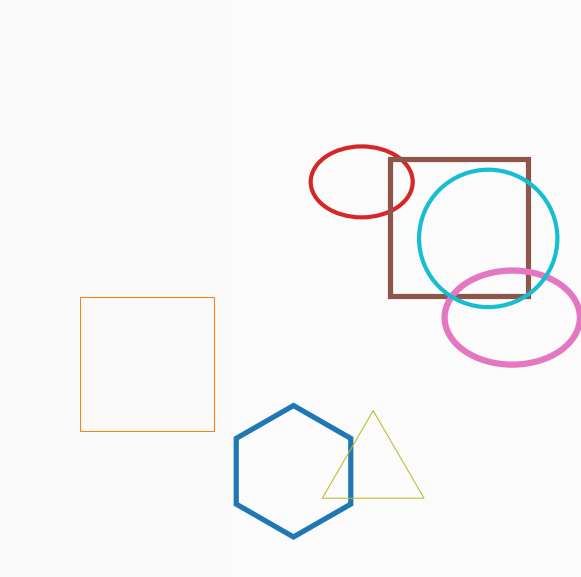[{"shape": "hexagon", "thickness": 2.5, "radius": 0.57, "center": [0.505, 0.183]}, {"shape": "square", "thickness": 0.5, "radius": 0.58, "center": [0.253, 0.369]}, {"shape": "oval", "thickness": 2, "radius": 0.44, "center": [0.622, 0.684]}, {"shape": "square", "thickness": 2.5, "radius": 0.59, "center": [0.79, 0.605]}, {"shape": "oval", "thickness": 3, "radius": 0.58, "center": [0.881, 0.449]}, {"shape": "triangle", "thickness": 0.5, "radius": 0.51, "center": [0.642, 0.187]}, {"shape": "circle", "thickness": 2, "radius": 0.59, "center": [0.84, 0.586]}]